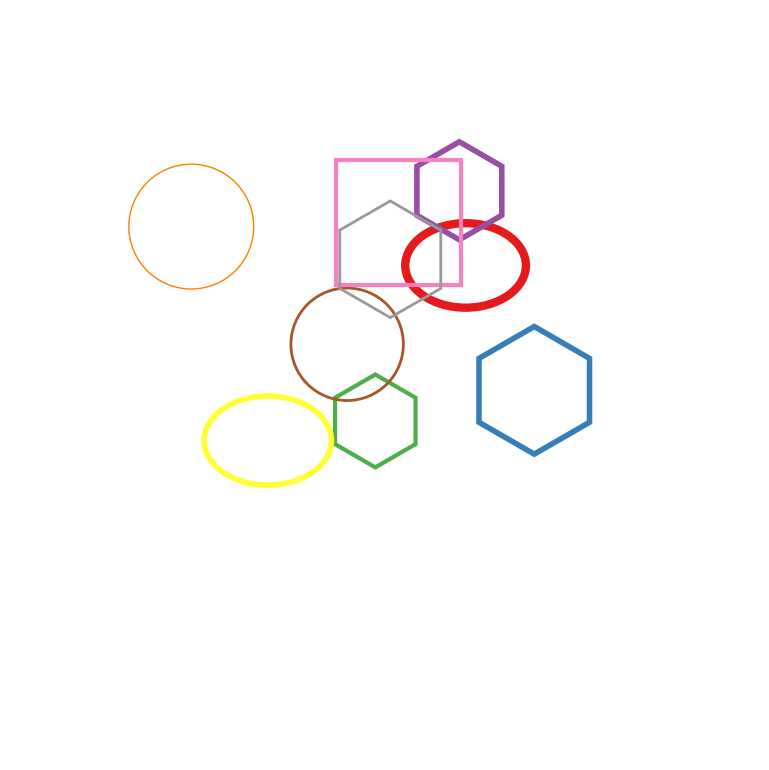[{"shape": "oval", "thickness": 3, "radius": 0.39, "center": [0.605, 0.655]}, {"shape": "hexagon", "thickness": 2, "radius": 0.41, "center": [0.694, 0.493]}, {"shape": "hexagon", "thickness": 1.5, "radius": 0.3, "center": [0.487, 0.453]}, {"shape": "hexagon", "thickness": 2, "radius": 0.32, "center": [0.597, 0.752]}, {"shape": "circle", "thickness": 0.5, "radius": 0.41, "center": [0.248, 0.706]}, {"shape": "oval", "thickness": 2, "radius": 0.41, "center": [0.348, 0.428]}, {"shape": "circle", "thickness": 1, "radius": 0.37, "center": [0.451, 0.553]}, {"shape": "square", "thickness": 1.5, "radius": 0.41, "center": [0.517, 0.712]}, {"shape": "hexagon", "thickness": 1, "radius": 0.38, "center": [0.507, 0.663]}]